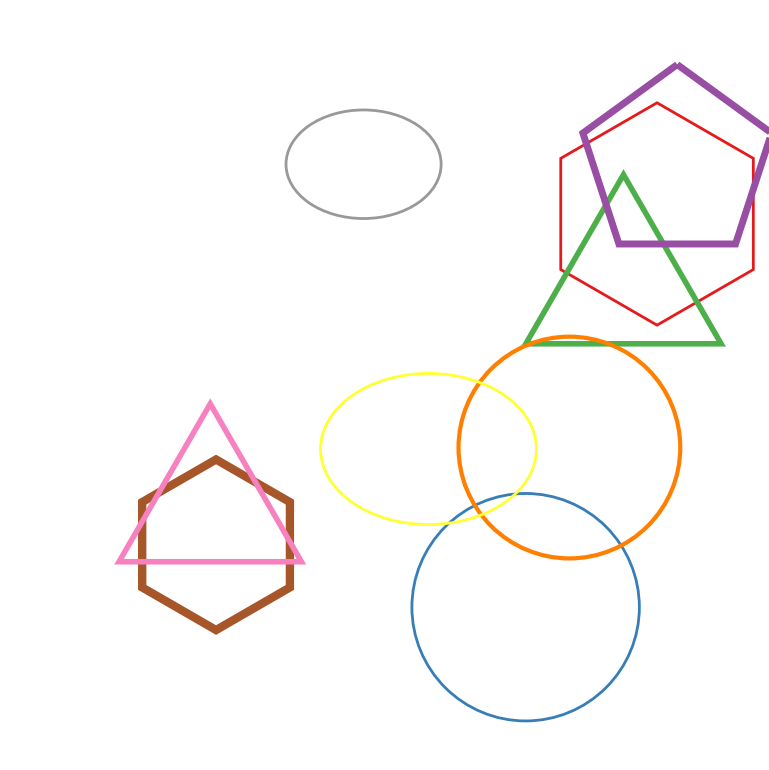[{"shape": "hexagon", "thickness": 1, "radius": 0.72, "center": [0.853, 0.722]}, {"shape": "circle", "thickness": 1, "radius": 0.74, "center": [0.683, 0.211]}, {"shape": "triangle", "thickness": 2, "radius": 0.73, "center": [0.81, 0.627]}, {"shape": "pentagon", "thickness": 2.5, "radius": 0.64, "center": [0.88, 0.787]}, {"shape": "circle", "thickness": 1.5, "radius": 0.72, "center": [0.739, 0.419]}, {"shape": "oval", "thickness": 1, "radius": 0.7, "center": [0.557, 0.417]}, {"shape": "hexagon", "thickness": 3, "radius": 0.55, "center": [0.281, 0.293]}, {"shape": "triangle", "thickness": 2, "radius": 0.68, "center": [0.273, 0.339]}, {"shape": "oval", "thickness": 1, "radius": 0.5, "center": [0.472, 0.787]}]